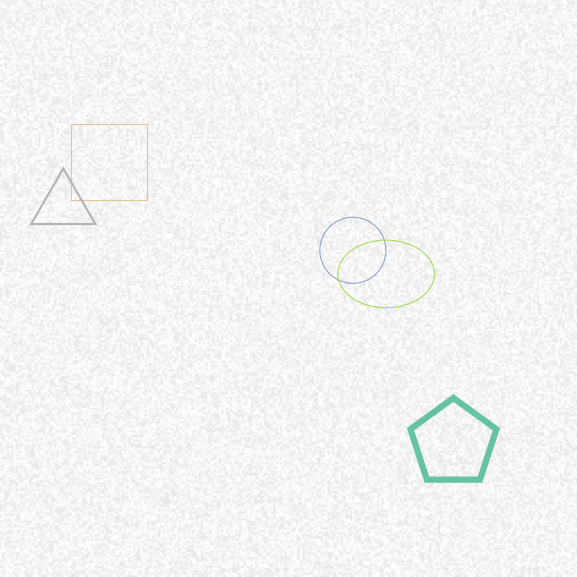[{"shape": "pentagon", "thickness": 3, "radius": 0.39, "center": [0.785, 0.232]}, {"shape": "circle", "thickness": 0.5, "radius": 0.29, "center": [0.611, 0.566]}, {"shape": "oval", "thickness": 0.5, "radius": 0.42, "center": [0.669, 0.525]}, {"shape": "square", "thickness": 0.5, "radius": 0.33, "center": [0.189, 0.719]}, {"shape": "triangle", "thickness": 1, "radius": 0.32, "center": [0.11, 0.643]}]